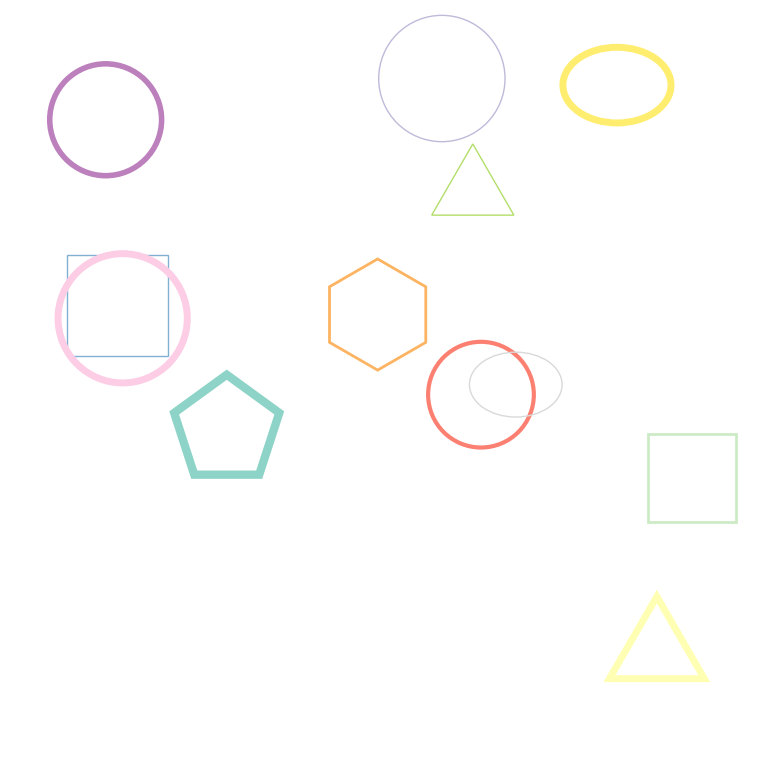[{"shape": "pentagon", "thickness": 3, "radius": 0.36, "center": [0.294, 0.442]}, {"shape": "triangle", "thickness": 2.5, "radius": 0.36, "center": [0.853, 0.154]}, {"shape": "circle", "thickness": 0.5, "radius": 0.41, "center": [0.574, 0.898]}, {"shape": "circle", "thickness": 1.5, "radius": 0.34, "center": [0.625, 0.487]}, {"shape": "square", "thickness": 0.5, "radius": 0.33, "center": [0.152, 0.603]}, {"shape": "hexagon", "thickness": 1, "radius": 0.36, "center": [0.49, 0.591]}, {"shape": "triangle", "thickness": 0.5, "radius": 0.31, "center": [0.614, 0.751]}, {"shape": "circle", "thickness": 2.5, "radius": 0.42, "center": [0.159, 0.587]}, {"shape": "oval", "thickness": 0.5, "radius": 0.3, "center": [0.67, 0.501]}, {"shape": "circle", "thickness": 2, "radius": 0.36, "center": [0.137, 0.844]}, {"shape": "square", "thickness": 1, "radius": 0.29, "center": [0.899, 0.379]}, {"shape": "oval", "thickness": 2.5, "radius": 0.35, "center": [0.801, 0.889]}]